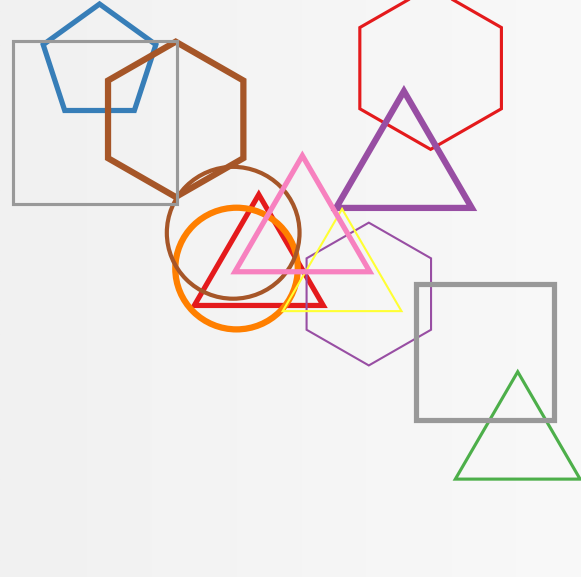[{"shape": "triangle", "thickness": 2.5, "radius": 0.64, "center": [0.445, 0.534]}, {"shape": "hexagon", "thickness": 1.5, "radius": 0.7, "center": [0.741, 0.881]}, {"shape": "pentagon", "thickness": 2.5, "radius": 0.51, "center": [0.171, 0.89]}, {"shape": "triangle", "thickness": 1.5, "radius": 0.62, "center": [0.891, 0.231]}, {"shape": "hexagon", "thickness": 1, "radius": 0.62, "center": [0.635, 0.49]}, {"shape": "triangle", "thickness": 3, "radius": 0.67, "center": [0.695, 0.706]}, {"shape": "circle", "thickness": 3, "radius": 0.53, "center": [0.407, 0.534]}, {"shape": "triangle", "thickness": 1, "radius": 0.59, "center": [0.589, 0.519]}, {"shape": "circle", "thickness": 2, "radius": 0.57, "center": [0.401, 0.596]}, {"shape": "hexagon", "thickness": 3, "radius": 0.67, "center": [0.302, 0.792]}, {"shape": "triangle", "thickness": 2.5, "radius": 0.67, "center": [0.52, 0.596]}, {"shape": "square", "thickness": 1.5, "radius": 0.7, "center": [0.164, 0.787]}, {"shape": "square", "thickness": 2.5, "radius": 0.59, "center": [0.834, 0.39]}]